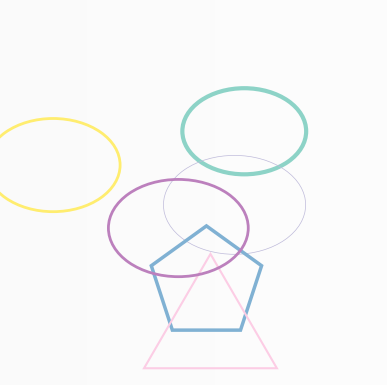[{"shape": "oval", "thickness": 3, "radius": 0.8, "center": [0.63, 0.659]}, {"shape": "oval", "thickness": 0.5, "radius": 0.92, "center": [0.605, 0.468]}, {"shape": "pentagon", "thickness": 2.5, "radius": 0.75, "center": [0.533, 0.264]}, {"shape": "triangle", "thickness": 1.5, "radius": 0.99, "center": [0.543, 0.142]}, {"shape": "oval", "thickness": 2, "radius": 0.9, "center": [0.46, 0.408]}, {"shape": "oval", "thickness": 2, "radius": 0.86, "center": [0.137, 0.571]}]